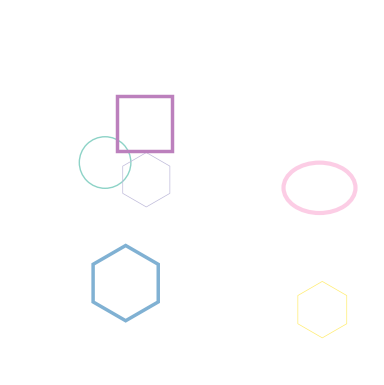[{"shape": "circle", "thickness": 1, "radius": 0.33, "center": [0.273, 0.578]}, {"shape": "hexagon", "thickness": 0.5, "radius": 0.35, "center": [0.38, 0.533]}, {"shape": "hexagon", "thickness": 2.5, "radius": 0.49, "center": [0.326, 0.265]}, {"shape": "oval", "thickness": 3, "radius": 0.47, "center": [0.83, 0.512]}, {"shape": "square", "thickness": 2.5, "radius": 0.35, "center": [0.376, 0.679]}, {"shape": "hexagon", "thickness": 0.5, "radius": 0.37, "center": [0.837, 0.196]}]